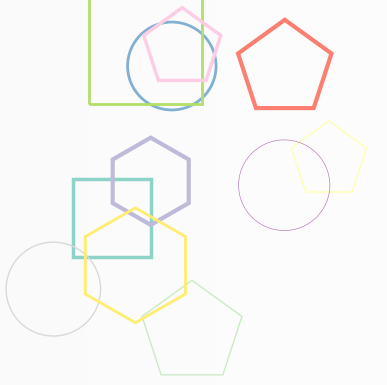[{"shape": "square", "thickness": 2.5, "radius": 0.5, "center": [0.288, 0.435]}, {"shape": "pentagon", "thickness": 1, "radius": 0.51, "center": [0.849, 0.584]}, {"shape": "hexagon", "thickness": 3, "radius": 0.57, "center": [0.389, 0.529]}, {"shape": "pentagon", "thickness": 3, "radius": 0.63, "center": [0.735, 0.822]}, {"shape": "circle", "thickness": 2, "radius": 0.57, "center": [0.443, 0.829]}, {"shape": "square", "thickness": 2, "radius": 0.73, "center": [0.375, 0.876]}, {"shape": "pentagon", "thickness": 2.5, "radius": 0.52, "center": [0.47, 0.876]}, {"shape": "circle", "thickness": 1, "radius": 0.61, "center": [0.138, 0.249]}, {"shape": "circle", "thickness": 0.5, "radius": 0.59, "center": [0.733, 0.519]}, {"shape": "pentagon", "thickness": 1, "radius": 0.68, "center": [0.495, 0.136]}, {"shape": "hexagon", "thickness": 2, "radius": 0.75, "center": [0.349, 0.311]}]